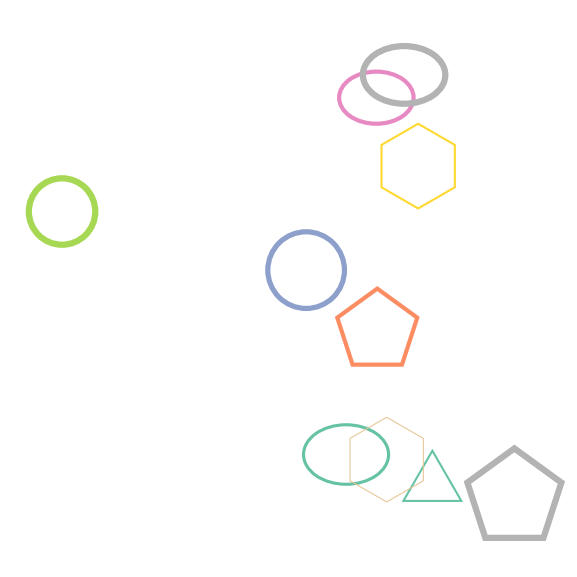[{"shape": "triangle", "thickness": 1, "radius": 0.29, "center": [0.749, 0.161]}, {"shape": "oval", "thickness": 1.5, "radius": 0.37, "center": [0.599, 0.212]}, {"shape": "pentagon", "thickness": 2, "radius": 0.36, "center": [0.653, 0.427]}, {"shape": "circle", "thickness": 2.5, "radius": 0.33, "center": [0.53, 0.531]}, {"shape": "oval", "thickness": 2, "radius": 0.32, "center": [0.652, 0.83]}, {"shape": "circle", "thickness": 3, "radius": 0.29, "center": [0.107, 0.633]}, {"shape": "hexagon", "thickness": 1, "radius": 0.37, "center": [0.724, 0.712]}, {"shape": "hexagon", "thickness": 0.5, "radius": 0.37, "center": [0.67, 0.203]}, {"shape": "pentagon", "thickness": 3, "radius": 0.43, "center": [0.891, 0.137]}, {"shape": "oval", "thickness": 3, "radius": 0.36, "center": [0.7, 0.869]}]